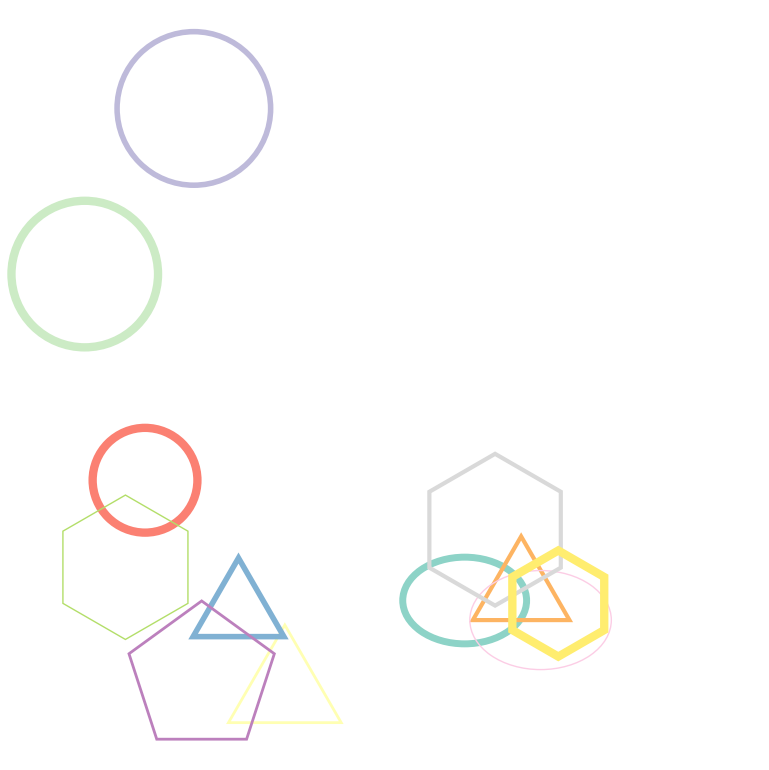[{"shape": "oval", "thickness": 2.5, "radius": 0.4, "center": [0.603, 0.22]}, {"shape": "triangle", "thickness": 1, "radius": 0.42, "center": [0.37, 0.104]}, {"shape": "circle", "thickness": 2, "radius": 0.5, "center": [0.252, 0.859]}, {"shape": "circle", "thickness": 3, "radius": 0.34, "center": [0.188, 0.376]}, {"shape": "triangle", "thickness": 2, "radius": 0.34, "center": [0.31, 0.207]}, {"shape": "triangle", "thickness": 1.5, "radius": 0.36, "center": [0.677, 0.231]}, {"shape": "hexagon", "thickness": 0.5, "radius": 0.47, "center": [0.163, 0.263]}, {"shape": "oval", "thickness": 0.5, "radius": 0.46, "center": [0.702, 0.195]}, {"shape": "hexagon", "thickness": 1.5, "radius": 0.49, "center": [0.643, 0.312]}, {"shape": "pentagon", "thickness": 1, "radius": 0.5, "center": [0.262, 0.12]}, {"shape": "circle", "thickness": 3, "radius": 0.48, "center": [0.11, 0.644]}, {"shape": "hexagon", "thickness": 3, "radius": 0.34, "center": [0.725, 0.216]}]